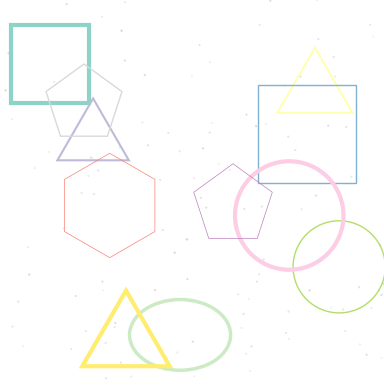[{"shape": "square", "thickness": 3, "radius": 0.51, "center": [0.131, 0.834]}, {"shape": "triangle", "thickness": 1.5, "radius": 0.57, "center": [0.818, 0.763]}, {"shape": "triangle", "thickness": 1.5, "radius": 0.54, "center": [0.242, 0.637]}, {"shape": "hexagon", "thickness": 0.5, "radius": 0.68, "center": [0.285, 0.466]}, {"shape": "square", "thickness": 1, "radius": 0.63, "center": [0.797, 0.652]}, {"shape": "circle", "thickness": 1, "radius": 0.6, "center": [0.881, 0.307]}, {"shape": "circle", "thickness": 3, "radius": 0.7, "center": [0.751, 0.44]}, {"shape": "pentagon", "thickness": 1, "radius": 0.52, "center": [0.218, 0.73]}, {"shape": "pentagon", "thickness": 0.5, "radius": 0.54, "center": [0.605, 0.468]}, {"shape": "oval", "thickness": 2.5, "radius": 0.66, "center": [0.468, 0.13]}, {"shape": "triangle", "thickness": 3, "radius": 0.65, "center": [0.327, 0.114]}]